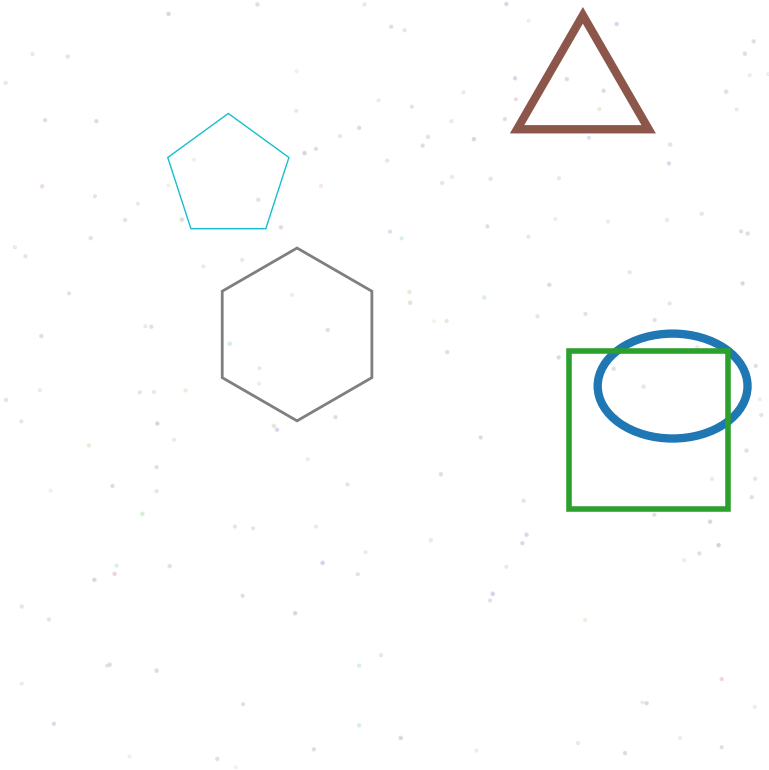[{"shape": "oval", "thickness": 3, "radius": 0.49, "center": [0.874, 0.499]}, {"shape": "square", "thickness": 2, "radius": 0.51, "center": [0.842, 0.442]}, {"shape": "triangle", "thickness": 3, "radius": 0.49, "center": [0.757, 0.881]}, {"shape": "hexagon", "thickness": 1, "radius": 0.56, "center": [0.386, 0.566]}, {"shape": "pentagon", "thickness": 0.5, "radius": 0.41, "center": [0.297, 0.77]}]